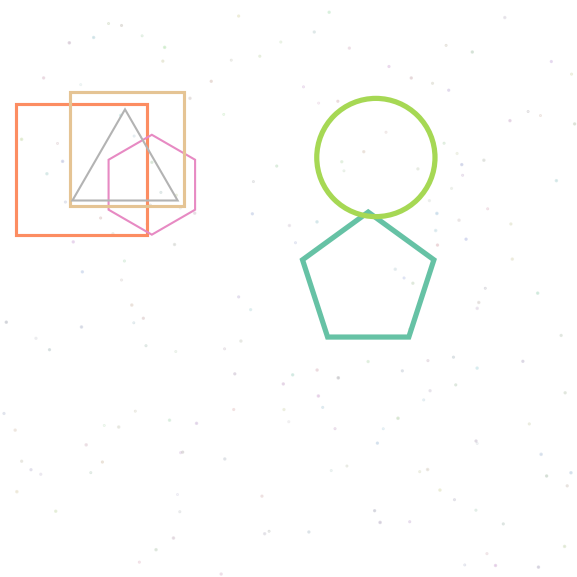[{"shape": "pentagon", "thickness": 2.5, "radius": 0.6, "center": [0.638, 0.512]}, {"shape": "square", "thickness": 1.5, "radius": 0.57, "center": [0.141, 0.706]}, {"shape": "hexagon", "thickness": 1, "radius": 0.43, "center": [0.263, 0.679]}, {"shape": "circle", "thickness": 2.5, "radius": 0.51, "center": [0.651, 0.726]}, {"shape": "square", "thickness": 1.5, "radius": 0.5, "center": [0.22, 0.741]}, {"shape": "triangle", "thickness": 1, "radius": 0.53, "center": [0.216, 0.705]}]